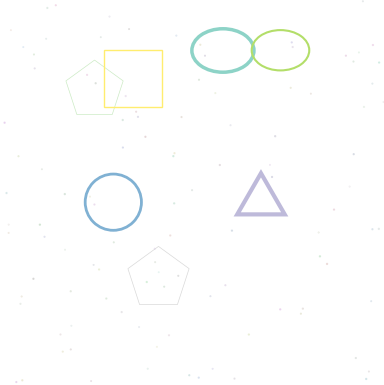[{"shape": "oval", "thickness": 2.5, "radius": 0.4, "center": [0.579, 0.869]}, {"shape": "triangle", "thickness": 3, "radius": 0.36, "center": [0.678, 0.479]}, {"shape": "circle", "thickness": 2, "radius": 0.37, "center": [0.294, 0.475]}, {"shape": "oval", "thickness": 1.5, "radius": 0.37, "center": [0.728, 0.869]}, {"shape": "pentagon", "thickness": 0.5, "radius": 0.42, "center": [0.412, 0.276]}, {"shape": "pentagon", "thickness": 0.5, "radius": 0.39, "center": [0.246, 0.766]}, {"shape": "square", "thickness": 1, "radius": 0.37, "center": [0.345, 0.796]}]